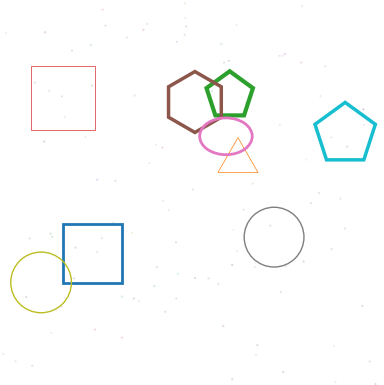[{"shape": "square", "thickness": 2, "radius": 0.38, "center": [0.24, 0.343]}, {"shape": "triangle", "thickness": 0.5, "radius": 0.3, "center": [0.618, 0.582]}, {"shape": "pentagon", "thickness": 3, "radius": 0.32, "center": [0.597, 0.752]}, {"shape": "square", "thickness": 0.5, "radius": 0.42, "center": [0.163, 0.746]}, {"shape": "hexagon", "thickness": 2.5, "radius": 0.4, "center": [0.506, 0.735]}, {"shape": "oval", "thickness": 2, "radius": 0.34, "center": [0.587, 0.646]}, {"shape": "circle", "thickness": 1, "radius": 0.39, "center": [0.712, 0.384]}, {"shape": "circle", "thickness": 1, "radius": 0.39, "center": [0.107, 0.266]}, {"shape": "pentagon", "thickness": 2.5, "radius": 0.41, "center": [0.897, 0.652]}]